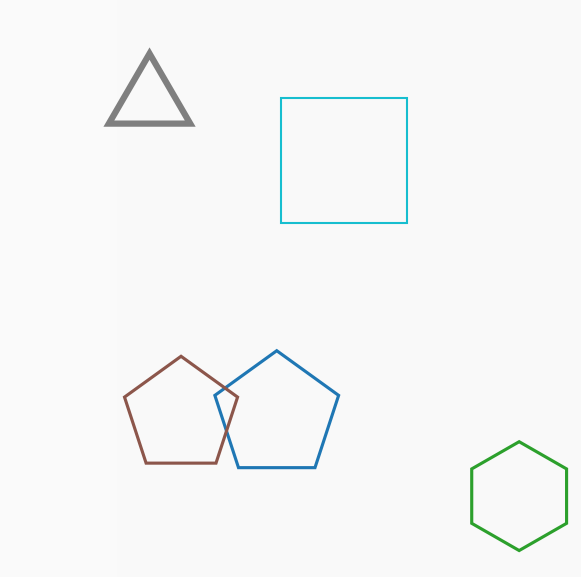[{"shape": "pentagon", "thickness": 1.5, "radius": 0.56, "center": [0.476, 0.28]}, {"shape": "hexagon", "thickness": 1.5, "radius": 0.47, "center": [0.893, 0.14]}, {"shape": "pentagon", "thickness": 1.5, "radius": 0.51, "center": [0.311, 0.28]}, {"shape": "triangle", "thickness": 3, "radius": 0.4, "center": [0.257, 0.825]}, {"shape": "square", "thickness": 1, "radius": 0.54, "center": [0.592, 0.721]}]